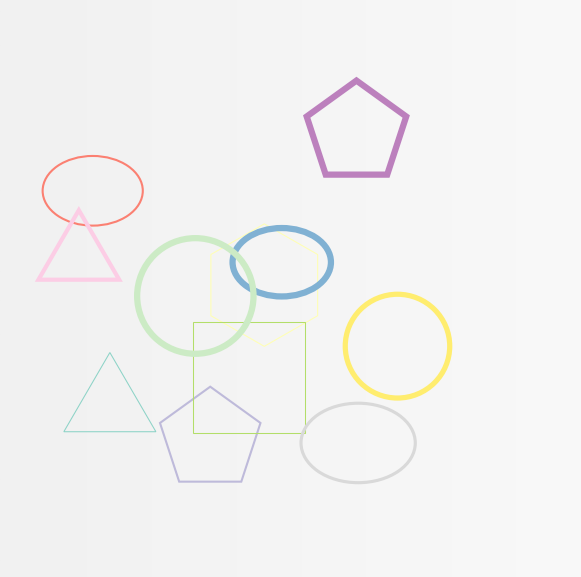[{"shape": "triangle", "thickness": 0.5, "radius": 0.46, "center": [0.189, 0.297]}, {"shape": "hexagon", "thickness": 0.5, "radius": 0.53, "center": [0.455, 0.505]}, {"shape": "pentagon", "thickness": 1, "radius": 0.45, "center": [0.362, 0.239]}, {"shape": "oval", "thickness": 1, "radius": 0.43, "center": [0.16, 0.669]}, {"shape": "oval", "thickness": 3, "radius": 0.42, "center": [0.485, 0.545]}, {"shape": "square", "thickness": 0.5, "radius": 0.48, "center": [0.428, 0.345]}, {"shape": "triangle", "thickness": 2, "radius": 0.4, "center": [0.136, 0.555]}, {"shape": "oval", "thickness": 1.5, "radius": 0.49, "center": [0.616, 0.232]}, {"shape": "pentagon", "thickness": 3, "radius": 0.45, "center": [0.613, 0.77]}, {"shape": "circle", "thickness": 3, "radius": 0.5, "center": [0.336, 0.487]}, {"shape": "circle", "thickness": 2.5, "radius": 0.45, "center": [0.684, 0.4]}]